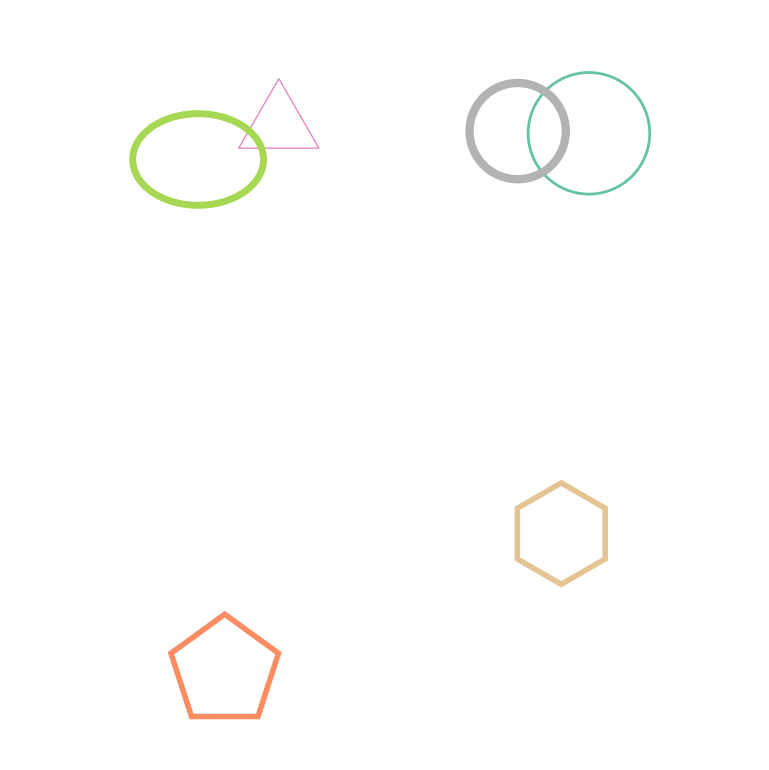[{"shape": "circle", "thickness": 1, "radius": 0.39, "center": [0.765, 0.827]}, {"shape": "pentagon", "thickness": 2, "radius": 0.37, "center": [0.292, 0.129]}, {"shape": "triangle", "thickness": 0.5, "radius": 0.3, "center": [0.362, 0.838]}, {"shape": "oval", "thickness": 2.5, "radius": 0.42, "center": [0.257, 0.793]}, {"shape": "hexagon", "thickness": 2, "radius": 0.33, "center": [0.729, 0.307]}, {"shape": "circle", "thickness": 3, "radius": 0.31, "center": [0.672, 0.83]}]